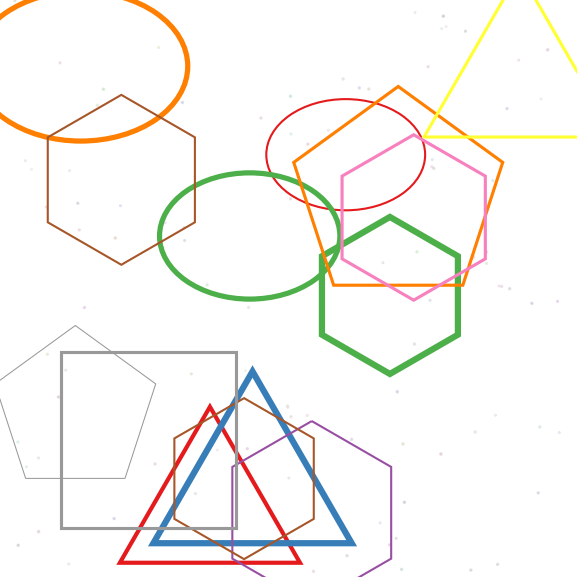[{"shape": "oval", "thickness": 1, "radius": 0.69, "center": [0.599, 0.731]}, {"shape": "triangle", "thickness": 2, "radius": 0.9, "center": [0.364, 0.115]}, {"shape": "triangle", "thickness": 3, "radius": 0.99, "center": [0.437, 0.158]}, {"shape": "oval", "thickness": 2.5, "radius": 0.78, "center": [0.432, 0.591]}, {"shape": "hexagon", "thickness": 3, "radius": 0.68, "center": [0.675, 0.488]}, {"shape": "hexagon", "thickness": 1, "radius": 0.79, "center": [0.54, 0.111]}, {"shape": "oval", "thickness": 2.5, "radius": 0.93, "center": [0.14, 0.885]}, {"shape": "pentagon", "thickness": 1.5, "radius": 0.95, "center": [0.69, 0.659]}, {"shape": "triangle", "thickness": 1.5, "radius": 0.95, "center": [0.9, 0.857]}, {"shape": "hexagon", "thickness": 1, "radius": 0.7, "center": [0.423, 0.17]}, {"shape": "hexagon", "thickness": 1, "radius": 0.74, "center": [0.21, 0.688]}, {"shape": "hexagon", "thickness": 1.5, "radius": 0.72, "center": [0.716, 0.623]}, {"shape": "pentagon", "thickness": 0.5, "radius": 0.73, "center": [0.13, 0.289]}, {"shape": "square", "thickness": 1.5, "radius": 0.76, "center": [0.257, 0.237]}]